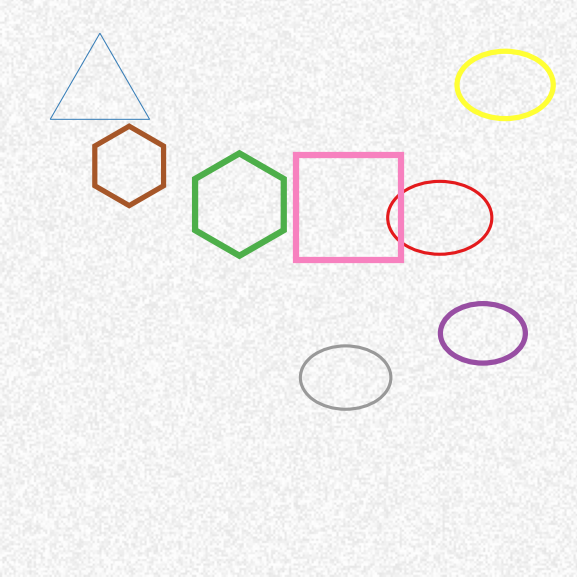[{"shape": "oval", "thickness": 1.5, "radius": 0.45, "center": [0.761, 0.622]}, {"shape": "triangle", "thickness": 0.5, "radius": 0.5, "center": [0.173, 0.842]}, {"shape": "hexagon", "thickness": 3, "radius": 0.44, "center": [0.415, 0.645]}, {"shape": "oval", "thickness": 2.5, "radius": 0.37, "center": [0.836, 0.422]}, {"shape": "oval", "thickness": 2.5, "radius": 0.42, "center": [0.875, 0.852]}, {"shape": "hexagon", "thickness": 2.5, "radius": 0.34, "center": [0.224, 0.712]}, {"shape": "square", "thickness": 3, "radius": 0.45, "center": [0.603, 0.64]}, {"shape": "oval", "thickness": 1.5, "radius": 0.39, "center": [0.598, 0.345]}]